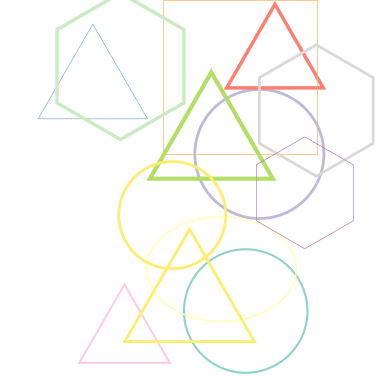[{"shape": "circle", "thickness": 1.5, "radius": 0.8, "center": [0.638, 0.192]}, {"shape": "oval", "thickness": 1, "radius": 0.97, "center": [0.575, 0.301]}, {"shape": "circle", "thickness": 2, "radius": 0.84, "center": [0.674, 0.6]}, {"shape": "triangle", "thickness": 2.5, "radius": 0.72, "center": [0.714, 0.844]}, {"shape": "triangle", "thickness": 0.5, "radius": 0.82, "center": [0.241, 0.773]}, {"shape": "square", "thickness": 0.5, "radius": 1.0, "center": [0.623, 0.8]}, {"shape": "triangle", "thickness": 3, "radius": 0.92, "center": [0.549, 0.628]}, {"shape": "triangle", "thickness": 1.5, "radius": 0.68, "center": [0.323, 0.125]}, {"shape": "hexagon", "thickness": 2, "radius": 0.85, "center": [0.821, 0.713]}, {"shape": "hexagon", "thickness": 0.5, "radius": 0.73, "center": [0.792, 0.499]}, {"shape": "hexagon", "thickness": 2.5, "radius": 0.95, "center": [0.313, 0.828]}, {"shape": "circle", "thickness": 2, "radius": 0.7, "center": [0.448, 0.441]}, {"shape": "triangle", "thickness": 2, "radius": 0.97, "center": [0.493, 0.21]}]